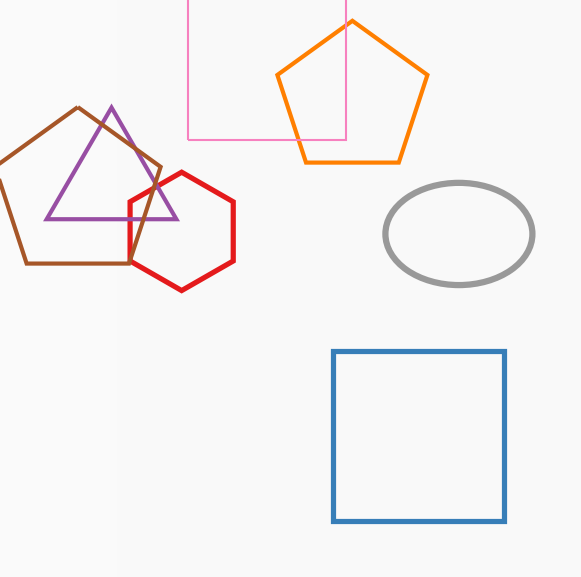[{"shape": "hexagon", "thickness": 2.5, "radius": 0.51, "center": [0.313, 0.598]}, {"shape": "square", "thickness": 2.5, "radius": 0.74, "center": [0.72, 0.245]}, {"shape": "triangle", "thickness": 2, "radius": 0.64, "center": [0.192, 0.684]}, {"shape": "pentagon", "thickness": 2, "radius": 0.68, "center": [0.606, 0.827]}, {"shape": "pentagon", "thickness": 2, "radius": 0.75, "center": [0.134, 0.664]}, {"shape": "square", "thickness": 1, "radius": 0.68, "center": [0.46, 0.893]}, {"shape": "oval", "thickness": 3, "radius": 0.63, "center": [0.79, 0.594]}]